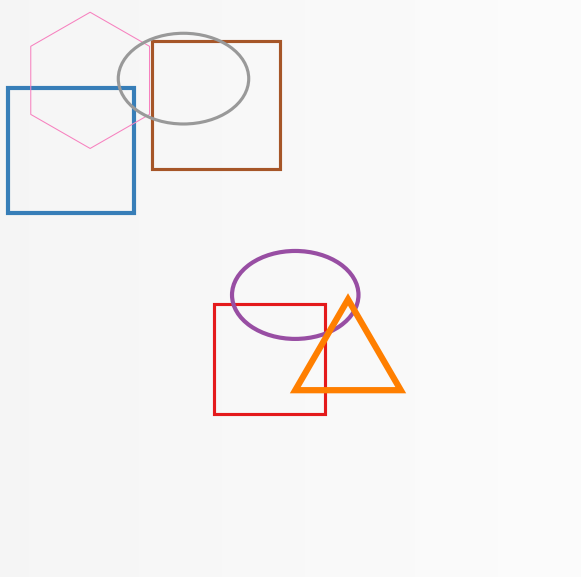[{"shape": "square", "thickness": 1.5, "radius": 0.48, "center": [0.463, 0.378]}, {"shape": "square", "thickness": 2, "radius": 0.54, "center": [0.122, 0.739]}, {"shape": "oval", "thickness": 2, "radius": 0.54, "center": [0.508, 0.488]}, {"shape": "triangle", "thickness": 3, "radius": 0.52, "center": [0.599, 0.376]}, {"shape": "square", "thickness": 1.5, "radius": 0.55, "center": [0.372, 0.817]}, {"shape": "hexagon", "thickness": 0.5, "radius": 0.59, "center": [0.155, 0.86]}, {"shape": "oval", "thickness": 1.5, "radius": 0.56, "center": [0.316, 0.863]}]